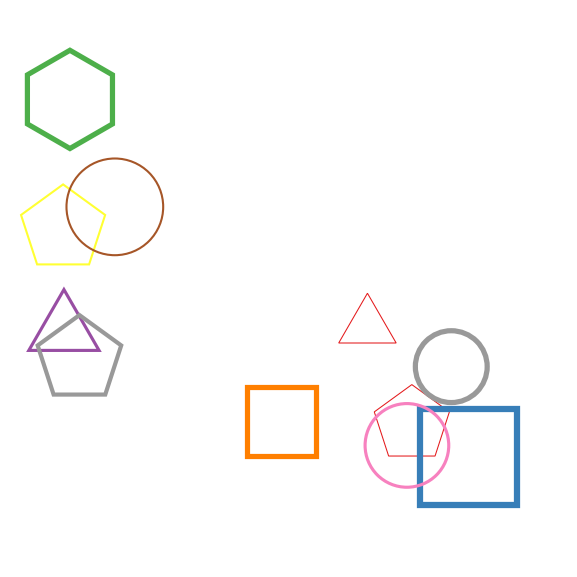[{"shape": "triangle", "thickness": 0.5, "radius": 0.29, "center": [0.636, 0.434]}, {"shape": "pentagon", "thickness": 0.5, "radius": 0.34, "center": [0.713, 0.265]}, {"shape": "square", "thickness": 3, "radius": 0.42, "center": [0.811, 0.208]}, {"shape": "hexagon", "thickness": 2.5, "radius": 0.43, "center": [0.121, 0.827]}, {"shape": "triangle", "thickness": 1.5, "radius": 0.35, "center": [0.111, 0.427]}, {"shape": "square", "thickness": 2.5, "radius": 0.3, "center": [0.487, 0.269]}, {"shape": "pentagon", "thickness": 1, "radius": 0.38, "center": [0.109, 0.603]}, {"shape": "circle", "thickness": 1, "radius": 0.42, "center": [0.199, 0.641]}, {"shape": "circle", "thickness": 1.5, "radius": 0.36, "center": [0.705, 0.228]}, {"shape": "pentagon", "thickness": 2, "radius": 0.38, "center": [0.138, 0.377]}, {"shape": "circle", "thickness": 2.5, "radius": 0.31, "center": [0.781, 0.364]}]